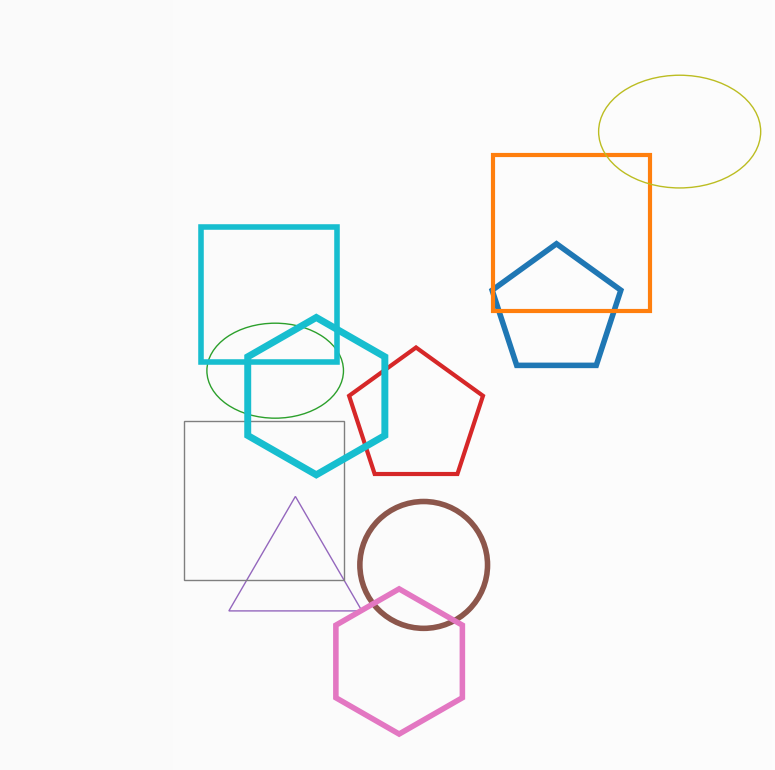[{"shape": "pentagon", "thickness": 2, "radius": 0.44, "center": [0.718, 0.596]}, {"shape": "square", "thickness": 1.5, "radius": 0.51, "center": [0.737, 0.697]}, {"shape": "oval", "thickness": 0.5, "radius": 0.44, "center": [0.355, 0.519]}, {"shape": "pentagon", "thickness": 1.5, "radius": 0.45, "center": [0.537, 0.458]}, {"shape": "triangle", "thickness": 0.5, "radius": 0.5, "center": [0.381, 0.256]}, {"shape": "circle", "thickness": 2, "radius": 0.41, "center": [0.547, 0.266]}, {"shape": "hexagon", "thickness": 2, "radius": 0.47, "center": [0.515, 0.141]}, {"shape": "square", "thickness": 0.5, "radius": 0.52, "center": [0.341, 0.35]}, {"shape": "oval", "thickness": 0.5, "radius": 0.52, "center": [0.877, 0.829]}, {"shape": "hexagon", "thickness": 2.5, "radius": 0.51, "center": [0.408, 0.486]}, {"shape": "square", "thickness": 2, "radius": 0.44, "center": [0.347, 0.618]}]